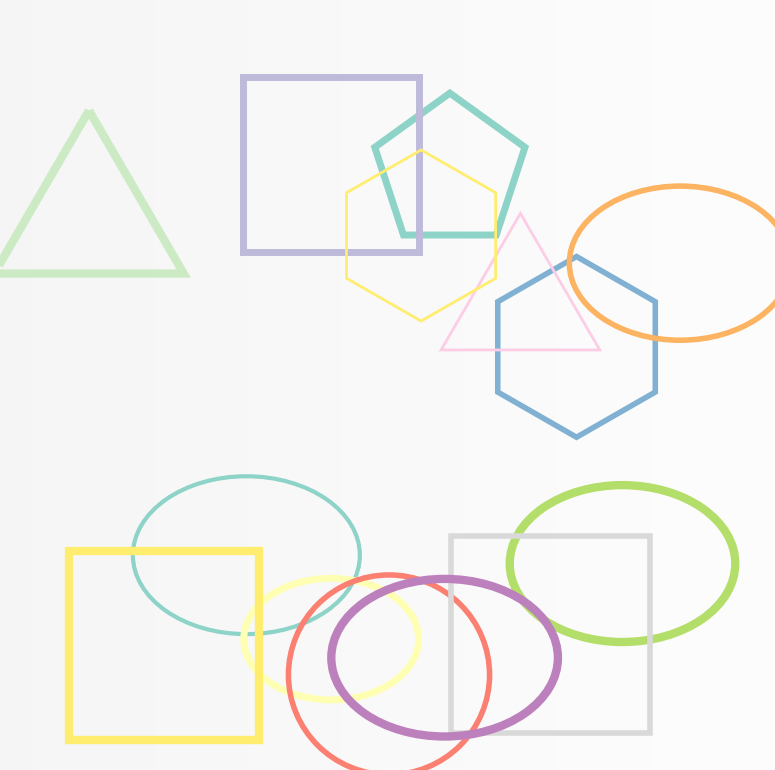[{"shape": "oval", "thickness": 1.5, "radius": 0.73, "center": [0.318, 0.279]}, {"shape": "pentagon", "thickness": 2.5, "radius": 0.51, "center": [0.58, 0.777]}, {"shape": "oval", "thickness": 2.5, "radius": 0.56, "center": [0.427, 0.17]}, {"shape": "square", "thickness": 2.5, "radius": 0.57, "center": [0.427, 0.787]}, {"shape": "circle", "thickness": 2, "radius": 0.65, "center": [0.502, 0.124]}, {"shape": "hexagon", "thickness": 2, "radius": 0.59, "center": [0.744, 0.549]}, {"shape": "oval", "thickness": 2, "radius": 0.71, "center": [0.878, 0.658]}, {"shape": "oval", "thickness": 3, "radius": 0.73, "center": [0.803, 0.268]}, {"shape": "triangle", "thickness": 1, "radius": 0.59, "center": [0.672, 0.605]}, {"shape": "square", "thickness": 2, "radius": 0.64, "center": [0.71, 0.176]}, {"shape": "oval", "thickness": 3, "radius": 0.73, "center": [0.574, 0.146]}, {"shape": "triangle", "thickness": 3, "radius": 0.71, "center": [0.115, 0.715]}, {"shape": "hexagon", "thickness": 1, "radius": 0.56, "center": [0.543, 0.694]}, {"shape": "square", "thickness": 3, "radius": 0.61, "center": [0.211, 0.162]}]